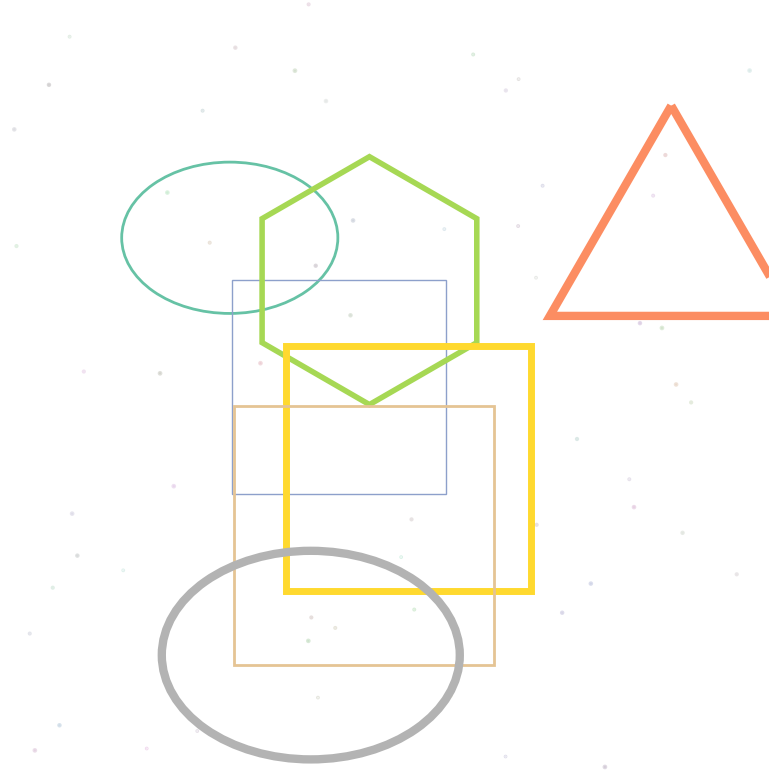[{"shape": "oval", "thickness": 1, "radius": 0.7, "center": [0.298, 0.691]}, {"shape": "triangle", "thickness": 3, "radius": 0.91, "center": [0.872, 0.681]}, {"shape": "square", "thickness": 0.5, "radius": 0.7, "center": [0.441, 0.497]}, {"shape": "hexagon", "thickness": 2, "radius": 0.8, "center": [0.48, 0.636]}, {"shape": "square", "thickness": 2.5, "radius": 0.8, "center": [0.531, 0.392]}, {"shape": "square", "thickness": 1, "radius": 0.84, "center": [0.473, 0.304]}, {"shape": "oval", "thickness": 3, "radius": 0.97, "center": [0.404, 0.149]}]